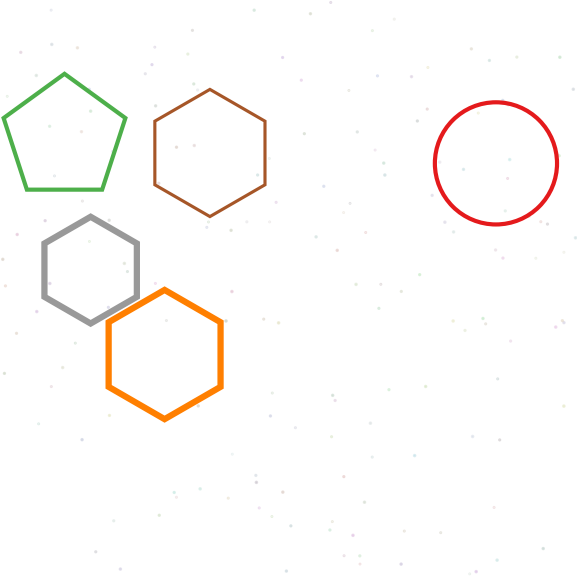[{"shape": "circle", "thickness": 2, "radius": 0.53, "center": [0.859, 0.716]}, {"shape": "pentagon", "thickness": 2, "radius": 0.55, "center": [0.112, 0.76]}, {"shape": "hexagon", "thickness": 3, "radius": 0.56, "center": [0.285, 0.385]}, {"shape": "hexagon", "thickness": 1.5, "radius": 0.55, "center": [0.364, 0.734]}, {"shape": "hexagon", "thickness": 3, "radius": 0.46, "center": [0.157, 0.531]}]